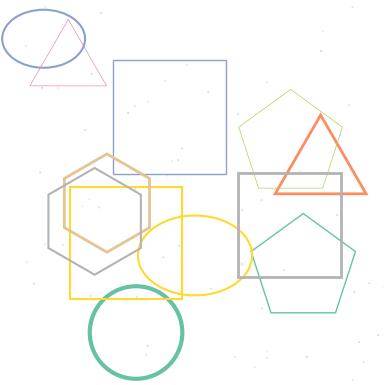[{"shape": "pentagon", "thickness": 1, "radius": 0.71, "center": [0.788, 0.303]}, {"shape": "circle", "thickness": 3, "radius": 0.6, "center": [0.353, 0.136]}, {"shape": "triangle", "thickness": 2, "radius": 0.68, "center": [0.833, 0.565]}, {"shape": "oval", "thickness": 1.5, "radius": 0.54, "center": [0.113, 0.899]}, {"shape": "square", "thickness": 1, "radius": 0.73, "center": [0.44, 0.696]}, {"shape": "triangle", "thickness": 0.5, "radius": 0.57, "center": [0.177, 0.835]}, {"shape": "pentagon", "thickness": 0.5, "radius": 0.71, "center": [0.755, 0.626]}, {"shape": "square", "thickness": 1.5, "radius": 0.73, "center": [0.327, 0.37]}, {"shape": "oval", "thickness": 1.5, "radius": 0.74, "center": [0.507, 0.337]}, {"shape": "hexagon", "thickness": 2, "radius": 0.64, "center": [0.278, 0.473]}, {"shape": "hexagon", "thickness": 1.5, "radius": 0.69, "center": [0.246, 0.425]}, {"shape": "square", "thickness": 2, "radius": 0.67, "center": [0.753, 0.416]}]